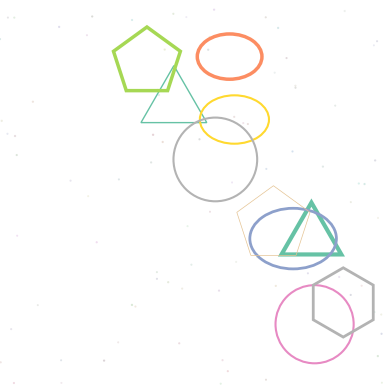[{"shape": "triangle", "thickness": 1, "radius": 0.49, "center": [0.452, 0.731]}, {"shape": "triangle", "thickness": 3, "radius": 0.45, "center": [0.809, 0.384]}, {"shape": "oval", "thickness": 2.5, "radius": 0.42, "center": [0.596, 0.853]}, {"shape": "oval", "thickness": 2, "radius": 0.56, "center": [0.761, 0.38]}, {"shape": "circle", "thickness": 1.5, "radius": 0.51, "center": [0.817, 0.158]}, {"shape": "pentagon", "thickness": 2.5, "radius": 0.46, "center": [0.382, 0.838]}, {"shape": "oval", "thickness": 1.5, "radius": 0.45, "center": [0.609, 0.69]}, {"shape": "pentagon", "thickness": 0.5, "radius": 0.5, "center": [0.71, 0.418]}, {"shape": "circle", "thickness": 1.5, "radius": 0.54, "center": [0.559, 0.586]}, {"shape": "hexagon", "thickness": 2, "radius": 0.45, "center": [0.892, 0.214]}]